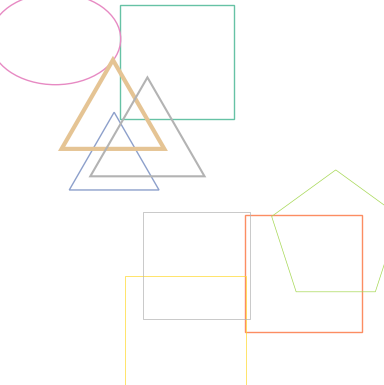[{"shape": "square", "thickness": 1, "radius": 0.74, "center": [0.46, 0.839]}, {"shape": "square", "thickness": 1, "radius": 0.76, "center": [0.787, 0.289]}, {"shape": "triangle", "thickness": 1, "radius": 0.67, "center": [0.296, 0.574]}, {"shape": "oval", "thickness": 1, "radius": 0.85, "center": [0.144, 0.899]}, {"shape": "pentagon", "thickness": 0.5, "radius": 0.88, "center": [0.872, 0.384]}, {"shape": "square", "thickness": 0.5, "radius": 0.79, "center": [0.481, 0.127]}, {"shape": "triangle", "thickness": 3, "radius": 0.77, "center": [0.293, 0.69]}, {"shape": "square", "thickness": 0.5, "radius": 0.69, "center": [0.509, 0.31]}, {"shape": "triangle", "thickness": 1.5, "radius": 0.86, "center": [0.383, 0.628]}]